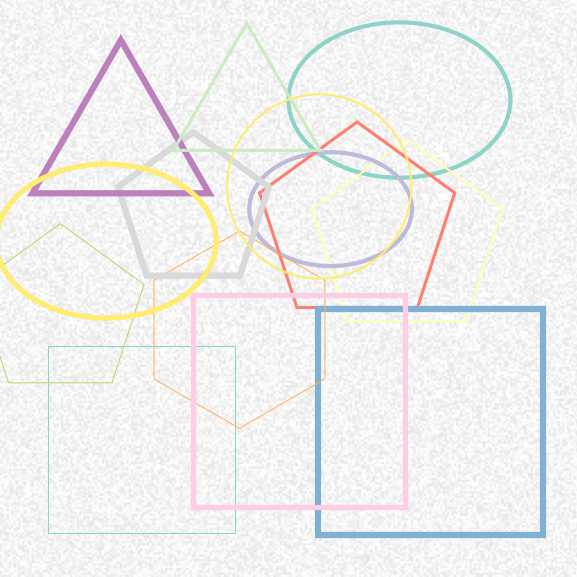[{"shape": "oval", "thickness": 2, "radius": 0.96, "center": [0.692, 0.826]}, {"shape": "square", "thickness": 0.5, "radius": 0.81, "center": [0.245, 0.238]}, {"shape": "pentagon", "thickness": 1, "radius": 0.87, "center": [0.705, 0.583]}, {"shape": "oval", "thickness": 2, "radius": 0.7, "center": [0.572, 0.637]}, {"shape": "pentagon", "thickness": 1.5, "radius": 0.89, "center": [0.619, 0.61]}, {"shape": "square", "thickness": 3, "radius": 0.97, "center": [0.746, 0.269]}, {"shape": "hexagon", "thickness": 0.5, "radius": 0.85, "center": [0.415, 0.428]}, {"shape": "pentagon", "thickness": 0.5, "radius": 0.76, "center": [0.104, 0.46]}, {"shape": "square", "thickness": 2.5, "radius": 0.92, "center": [0.518, 0.305]}, {"shape": "pentagon", "thickness": 3, "radius": 0.69, "center": [0.335, 0.633]}, {"shape": "triangle", "thickness": 3, "radius": 0.88, "center": [0.209, 0.753]}, {"shape": "triangle", "thickness": 1.5, "radius": 0.73, "center": [0.427, 0.812]}, {"shape": "oval", "thickness": 2.5, "radius": 0.95, "center": [0.184, 0.582]}, {"shape": "circle", "thickness": 1, "radius": 0.8, "center": [0.553, 0.676]}]